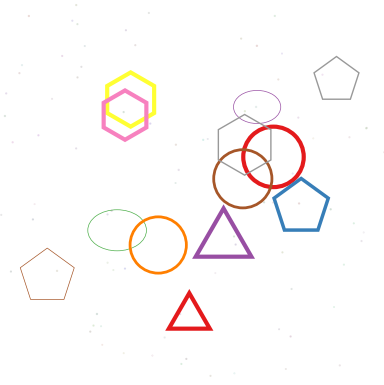[{"shape": "triangle", "thickness": 3, "radius": 0.31, "center": [0.492, 0.177]}, {"shape": "circle", "thickness": 3, "radius": 0.39, "center": [0.71, 0.592]}, {"shape": "pentagon", "thickness": 2.5, "radius": 0.37, "center": [0.782, 0.462]}, {"shape": "oval", "thickness": 0.5, "radius": 0.38, "center": [0.304, 0.402]}, {"shape": "triangle", "thickness": 3, "radius": 0.42, "center": [0.581, 0.375]}, {"shape": "oval", "thickness": 0.5, "radius": 0.31, "center": [0.668, 0.722]}, {"shape": "circle", "thickness": 2, "radius": 0.37, "center": [0.411, 0.364]}, {"shape": "hexagon", "thickness": 3, "radius": 0.35, "center": [0.339, 0.742]}, {"shape": "pentagon", "thickness": 0.5, "radius": 0.37, "center": [0.123, 0.282]}, {"shape": "circle", "thickness": 2, "radius": 0.38, "center": [0.631, 0.536]}, {"shape": "hexagon", "thickness": 3, "radius": 0.32, "center": [0.325, 0.701]}, {"shape": "hexagon", "thickness": 1, "radius": 0.39, "center": [0.635, 0.624]}, {"shape": "pentagon", "thickness": 1, "radius": 0.31, "center": [0.874, 0.792]}]